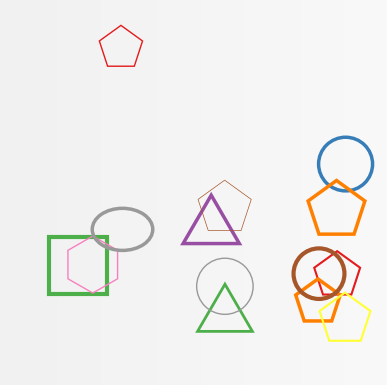[{"shape": "pentagon", "thickness": 1.5, "radius": 0.31, "center": [0.87, 0.285]}, {"shape": "pentagon", "thickness": 1, "radius": 0.29, "center": [0.312, 0.875]}, {"shape": "circle", "thickness": 2.5, "radius": 0.35, "center": [0.892, 0.574]}, {"shape": "triangle", "thickness": 2, "radius": 0.41, "center": [0.581, 0.18]}, {"shape": "square", "thickness": 3, "radius": 0.37, "center": [0.202, 0.31]}, {"shape": "triangle", "thickness": 2.5, "radius": 0.42, "center": [0.545, 0.409]}, {"shape": "pentagon", "thickness": 2.5, "radius": 0.3, "center": [0.821, 0.215]}, {"shape": "pentagon", "thickness": 2.5, "radius": 0.39, "center": [0.868, 0.454]}, {"shape": "pentagon", "thickness": 1.5, "radius": 0.35, "center": [0.89, 0.171]}, {"shape": "pentagon", "thickness": 0.5, "radius": 0.36, "center": [0.58, 0.46]}, {"shape": "circle", "thickness": 3, "radius": 0.33, "center": [0.823, 0.289]}, {"shape": "hexagon", "thickness": 1, "radius": 0.37, "center": [0.239, 0.313]}, {"shape": "oval", "thickness": 2.5, "radius": 0.39, "center": [0.316, 0.404]}, {"shape": "circle", "thickness": 1, "radius": 0.36, "center": [0.58, 0.256]}]